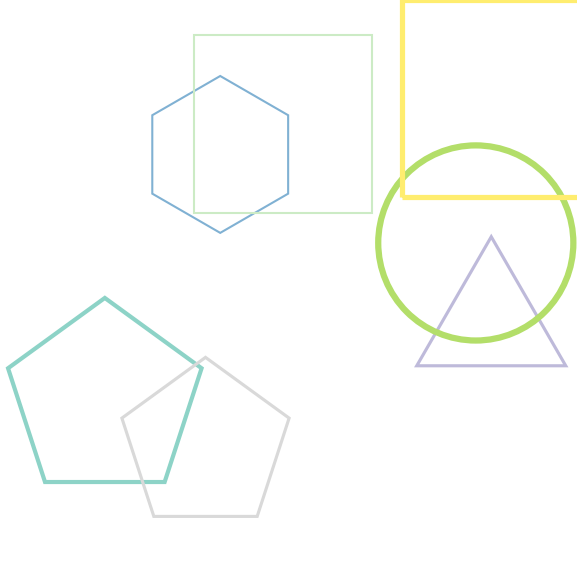[{"shape": "pentagon", "thickness": 2, "radius": 0.88, "center": [0.182, 0.307]}, {"shape": "triangle", "thickness": 1.5, "radius": 0.74, "center": [0.851, 0.44]}, {"shape": "hexagon", "thickness": 1, "radius": 0.68, "center": [0.381, 0.732]}, {"shape": "circle", "thickness": 3, "radius": 0.84, "center": [0.824, 0.578]}, {"shape": "pentagon", "thickness": 1.5, "radius": 0.76, "center": [0.356, 0.228]}, {"shape": "square", "thickness": 1, "radius": 0.77, "center": [0.49, 0.784]}, {"shape": "square", "thickness": 2.5, "radius": 0.85, "center": [0.867, 0.829]}]